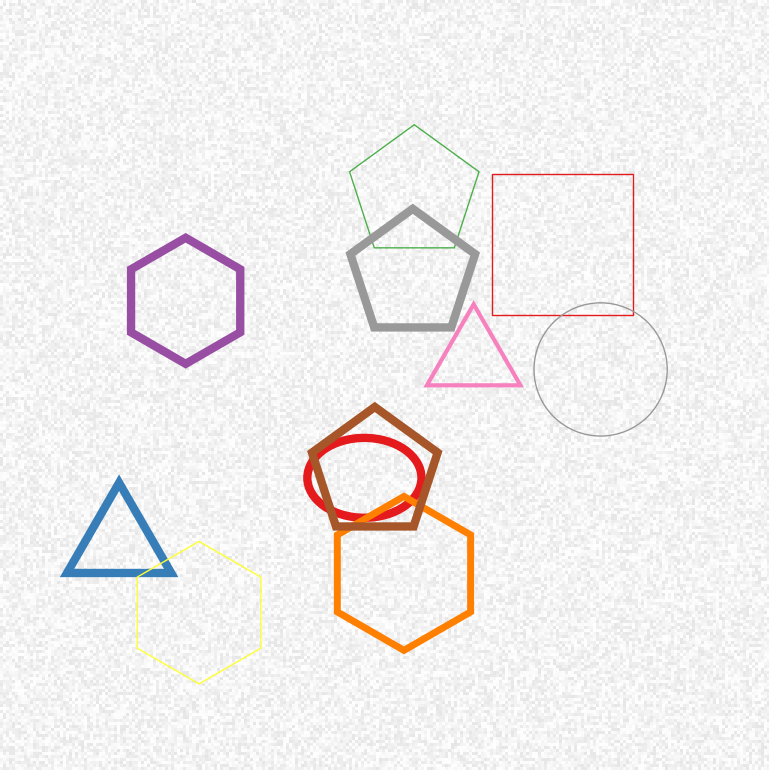[{"shape": "square", "thickness": 0.5, "radius": 0.46, "center": [0.73, 0.683]}, {"shape": "oval", "thickness": 3, "radius": 0.37, "center": [0.473, 0.379]}, {"shape": "triangle", "thickness": 3, "radius": 0.39, "center": [0.155, 0.295]}, {"shape": "pentagon", "thickness": 0.5, "radius": 0.44, "center": [0.538, 0.75]}, {"shape": "hexagon", "thickness": 3, "radius": 0.41, "center": [0.241, 0.609]}, {"shape": "hexagon", "thickness": 2.5, "radius": 0.5, "center": [0.525, 0.255]}, {"shape": "hexagon", "thickness": 0.5, "radius": 0.46, "center": [0.258, 0.204]}, {"shape": "pentagon", "thickness": 3, "radius": 0.43, "center": [0.487, 0.386]}, {"shape": "triangle", "thickness": 1.5, "radius": 0.35, "center": [0.615, 0.535]}, {"shape": "circle", "thickness": 0.5, "radius": 0.43, "center": [0.78, 0.52]}, {"shape": "pentagon", "thickness": 3, "radius": 0.43, "center": [0.536, 0.644]}]